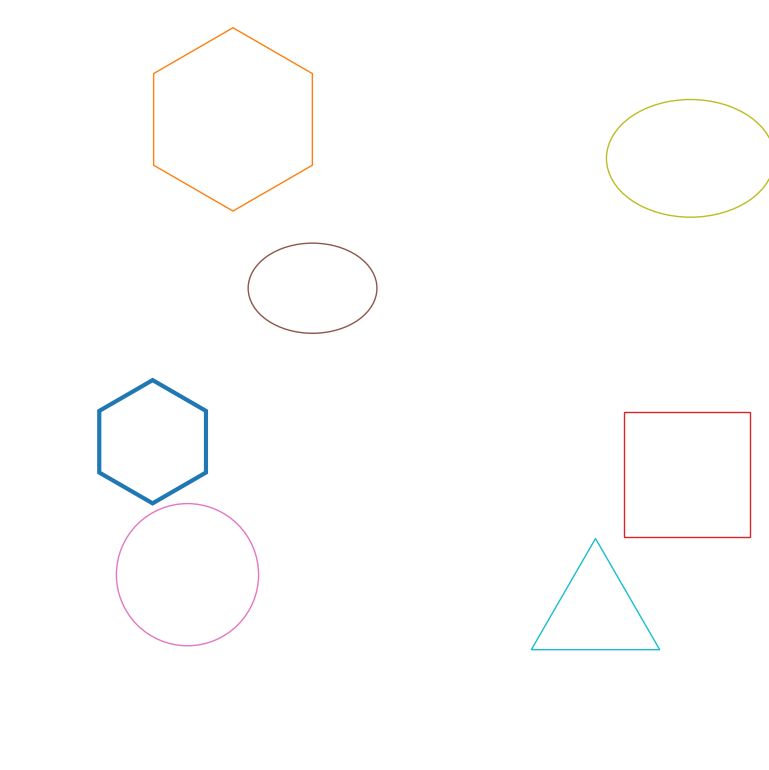[{"shape": "hexagon", "thickness": 1.5, "radius": 0.4, "center": [0.198, 0.426]}, {"shape": "hexagon", "thickness": 0.5, "radius": 0.6, "center": [0.303, 0.845]}, {"shape": "square", "thickness": 0.5, "radius": 0.41, "center": [0.892, 0.384]}, {"shape": "oval", "thickness": 0.5, "radius": 0.42, "center": [0.406, 0.626]}, {"shape": "circle", "thickness": 0.5, "radius": 0.46, "center": [0.243, 0.254]}, {"shape": "oval", "thickness": 0.5, "radius": 0.55, "center": [0.897, 0.794]}, {"shape": "triangle", "thickness": 0.5, "radius": 0.48, "center": [0.773, 0.204]}]